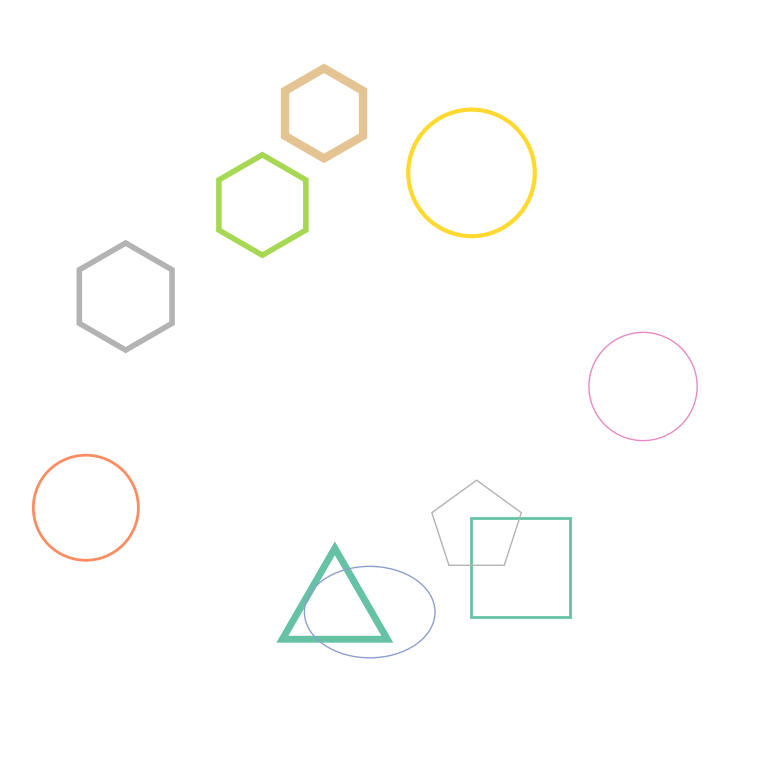[{"shape": "triangle", "thickness": 2.5, "radius": 0.39, "center": [0.435, 0.209]}, {"shape": "square", "thickness": 1, "radius": 0.32, "center": [0.676, 0.263]}, {"shape": "circle", "thickness": 1, "radius": 0.34, "center": [0.111, 0.341]}, {"shape": "oval", "thickness": 0.5, "radius": 0.42, "center": [0.48, 0.205]}, {"shape": "circle", "thickness": 0.5, "radius": 0.35, "center": [0.835, 0.498]}, {"shape": "hexagon", "thickness": 2, "radius": 0.33, "center": [0.341, 0.734]}, {"shape": "circle", "thickness": 1.5, "radius": 0.41, "center": [0.612, 0.775]}, {"shape": "hexagon", "thickness": 3, "radius": 0.29, "center": [0.421, 0.853]}, {"shape": "pentagon", "thickness": 0.5, "radius": 0.31, "center": [0.619, 0.315]}, {"shape": "hexagon", "thickness": 2, "radius": 0.35, "center": [0.163, 0.615]}]